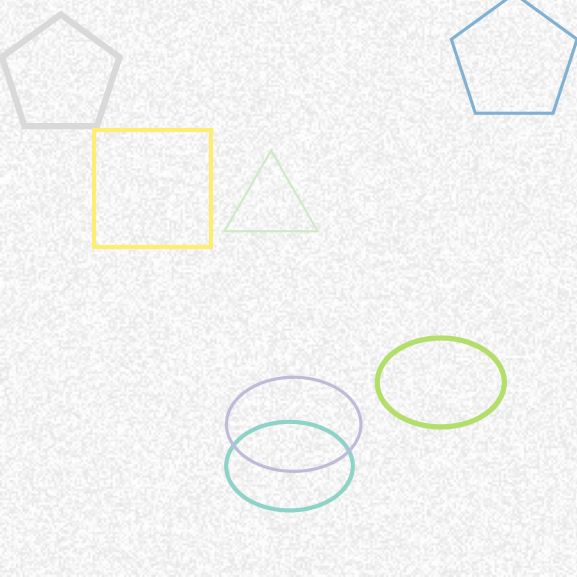[{"shape": "oval", "thickness": 2, "radius": 0.55, "center": [0.501, 0.192]}, {"shape": "oval", "thickness": 1.5, "radius": 0.58, "center": [0.509, 0.264]}, {"shape": "pentagon", "thickness": 1.5, "radius": 0.57, "center": [0.89, 0.896]}, {"shape": "oval", "thickness": 2.5, "radius": 0.55, "center": [0.763, 0.337]}, {"shape": "pentagon", "thickness": 3, "radius": 0.53, "center": [0.105, 0.867]}, {"shape": "triangle", "thickness": 1, "radius": 0.47, "center": [0.469, 0.645]}, {"shape": "square", "thickness": 2, "radius": 0.51, "center": [0.263, 0.673]}]